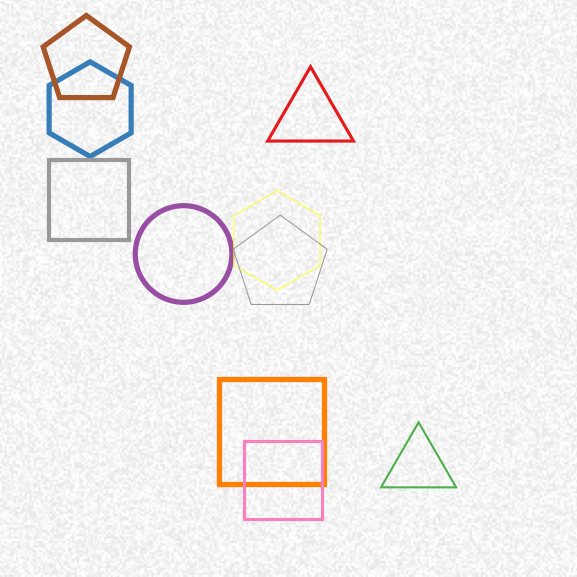[{"shape": "triangle", "thickness": 1.5, "radius": 0.43, "center": [0.538, 0.798]}, {"shape": "hexagon", "thickness": 2.5, "radius": 0.41, "center": [0.156, 0.81]}, {"shape": "triangle", "thickness": 1, "radius": 0.38, "center": [0.725, 0.193]}, {"shape": "circle", "thickness": 2.5, "radius": 0.42, "center": [0.318, 0.559]}, {"shape": "square", "thickness": 2.5, "radius": 0.45, "center": [0.47, 0.252]}, {"shape": "hexagon", "thickness": 0.5, "radius": 0.43, "center": [0.48, 0.583]}, {"shape": "pentagon", "thickness": 2.5, "radius": 0.39, "center": [0.149, 0.894]}, {"shape": "square", "thickness": 1.5, "radius": 0.34, "center": [0.49, 0.168]}, {"shape": "square", "thickness": 2, "radius": 0.35, "center": [0.154, 0.653]}, {"shape": "pentagon", "thickness": 0.5, "radius": 0.43, "center": [0.485, 0.541]}]